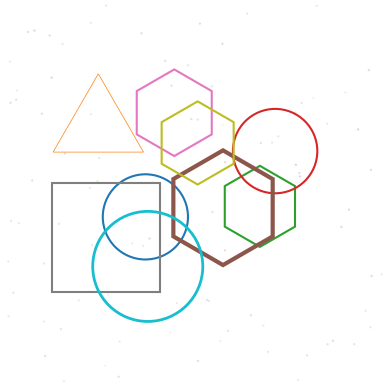[{"shape": "circle", "thickness": 1.5, "radius": 0.55, "center": [0.378, 0.437]}, {"shape": "triangle", "thickness": 0.5, "radius": 0.68, "center": [0.255, 0.673]}, {"shape": "hexagon", "thickness": 1.5, "radius": 0.53, "center": [0.675, 0.464]}, {"shape": "circle", "thickness": 1.5, "radius": 0.55, "center": [0.715, 0.608]}, {"shape": "hexagon", "thickness": 3, "radius": 0.74, "center": [0.579, 0.46]}, {"shape": "hexagon", "thickness": 1.5, "radius": 0.56, "center": [0.453, 0.707]}, {"shape": "square", "thickness": 1.5, "radius": 0.71, "center": [0.275, 0.383]}, {"shape": "hexagon", "thickness": 1.5, "radius": 0.54, "center": [0.513, 0.629]}, {"shape": "circle", "thickness": 2, "radius": 0.71, "center": [0.384, 0.308]}]